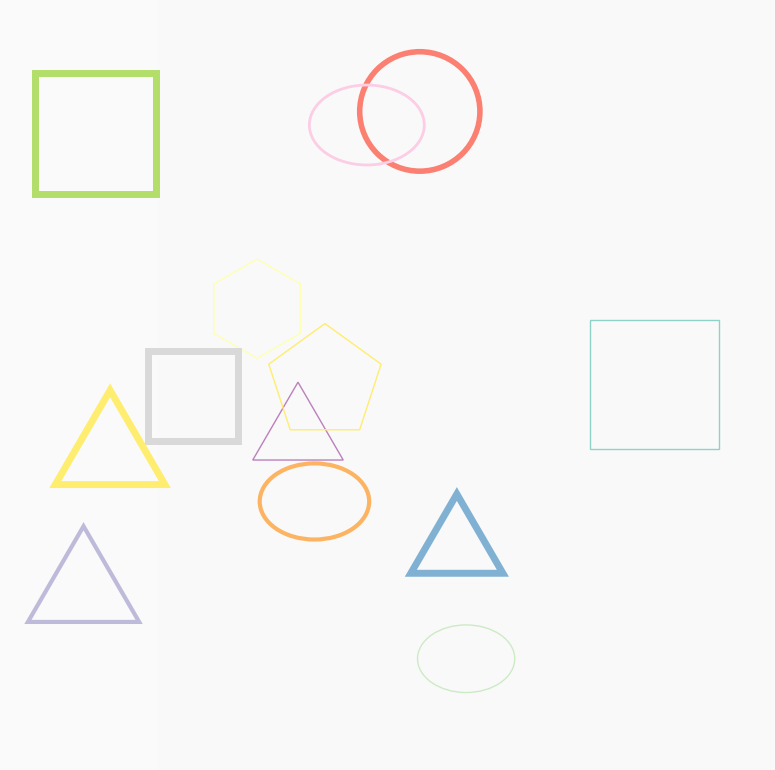[{"shape": "square", "thickness": 0.5, "radius": 0.42, "center": [0.844, 0.501]}, {"shape": "hexagon", "thickness": 0.5, "radius": 0.32, "center": [0.332, 0.599]}, {"shape": "triangle", "thickness": 1.5, "radius": 0.41, "center": [0.108, 0.234]}, {"shape": "circle", "thickness": 2, "radius": 0.39, "center": [0.542, 0.855]}, {"shape": "triangle", "thickness": 2.5, "radius": 0.34, "center": [0.589, 0.29]}, {"shape": "oval", "thickness": 1.5, "radius": 0.35, "center": [0.406, 0.349]}, {"shape": "square", "thickness": 2.5, "radius": 0.39, "center": [0.123, 0.827]}, {"shape": "oval", "thickness": 1, "radius": 0.37, "center": [0.473, 0.838]}, {"shape": "square", "thickness": 2.5, "radius": 0.29, "center": [0.249, 0.486]}, {"shape": "triangle", "thickness": 0.5, "radius": 0.34, "center": [0.385, 0.436]}, {"shape": "oval", "thickness": 0.5, "radius": 0.31, "center": [0.601, 0.145]}, {"shape": "pentagon", "thickness": 0.5, "radius": 0.38, "center": [0.419, 0.503]}, {"shape": "triangle", "thickness": 2.5, "radius": 0.41, "center": [0.142, 0.411]}]